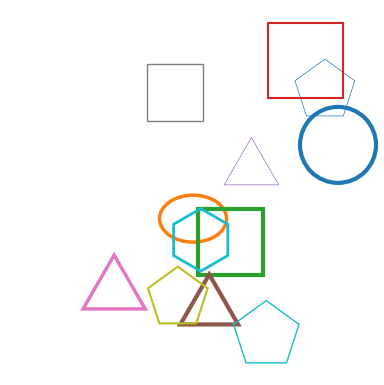[{"shape": "circle", "thickness": 3, "radius": 0.49, "center": [0.878, 0.624]}, {"shape": "pentagon", "thickness": 0.5, "radius": 0.41, "center": [0.844, 0.765]}, {"shape": "oval", "thickness": 2.5, "radius": 0.44, "center": [0.501, 0.432]}, {"shape": "square", "thickness": 3, "radius": 0.43, "center": [0.599, 0.371]}, {"shape": "square", "thickness": 1.5, "radius": 0.49, "center": [0.794, 0.842]}, {"shape": "triangle", "thickness": 0.5, "radius": 0.41, "center": [0.653, 0.561]}, {"shape": "triangle", "thickness": 3, "radius": 0.43, "center": [0.543, 0.201]}, {"shape": "triangle", "thickness": 2.5, "radius": 0.47, "center": [0.296, 0.244]}, {"shape": "square", "thickness": 1, "radius": 0.37, "center": [0.455, 0.76]}, {"shape": "pentagon", "thickness": 1.5, "radius": 0.41, "center": [0.462, 0.226]}, {"shape": "pentagon", "thickness": 1, "radius": 0.45, "center": [0.692, 0.13]}, {"shape": "hexagon", "thickness": 2, "radius": 0.41, "center": [0.521, 0.377]}]